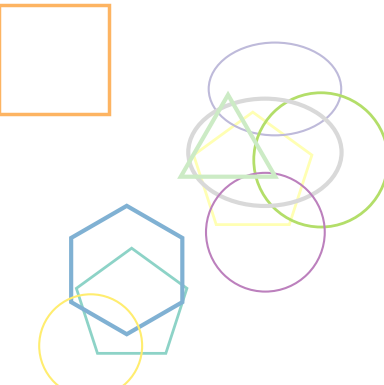[{"shape": "pentagon", "thickness": 2, "radius": 0.75, "center": [0.342, 0.204]}, {"shape": "pentagon", "thickness": 2, "radius": 0.81, "center": [0.657, 0.547]}, {"shape": "oval", "thickness": 1.5, "radius": 0.86, "center": [0.714, 0.769]}, {"shape": "hexagon", "thickness": 3, "radius": 0.83, "center": [0.329, 0.299]}, {"shape": "square", "thickness": 2.5, "radius": 0.71, "center": [0.14, 0.846]}, {"shape": "circle", "thickness": 2, "radius": 0.87, "center": [0.834, 0.585]}, {"shape": "oval", "thickness": 3, "radius": 1.0, "center": [0.688, 0.604]}, {"shape": "circle", "thickness": 1.5, "radius": 0.77, "center": [0.689, 0.397]}, {"shape": "triangle", "thickness": 3, "radius": 0.71, "center": [0.592, 0.612]}, {"shape": "circle", "thickness": 1.5, "radius": 0.67, "center": [0.236, 0.102]}]